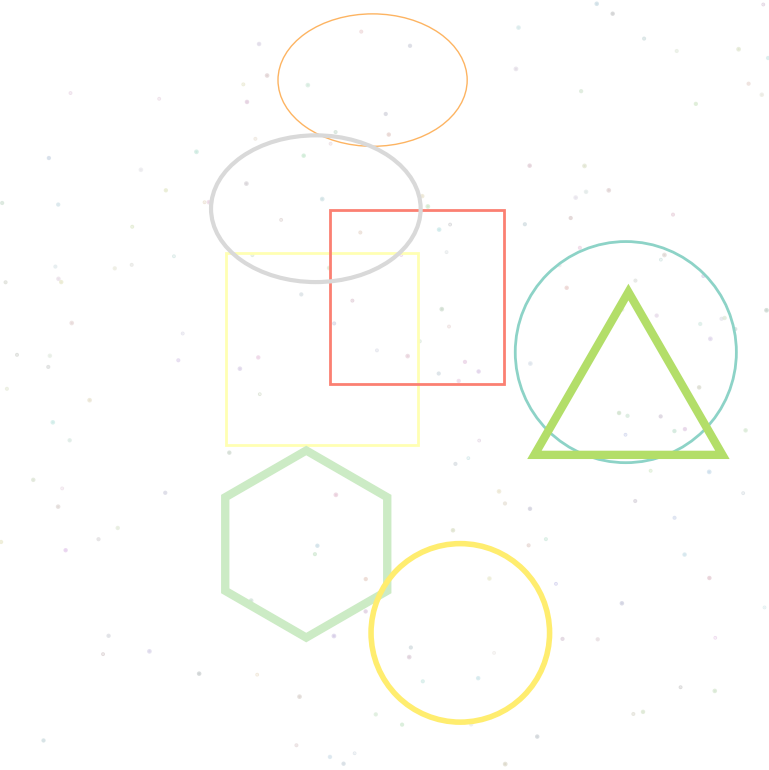[{"shape": "circle", "thickness": 1, "radius": 0.72, "center": [0.813, 0.543]}, {"shape": "square", "thickness": 1, "radius": 0.62, "center": [0.418, 0.547]}, {"shape": "square", "thickness": 1, "radius": 0.57, "center": [0.541, 0.615]}, {"shape": "oval", "thickness": 0.5, "radius": 0.61, "center": [0.484, 0.896]}, {"shape": "triangle", "thickness": 3, "radius": 0.7, "center": [0.816, 0.48]}, {"shape": "oval", "thickness": 1.5, "radius": 0.68, "center": [0.41, 0.729]}, {"shape": "hexagon", "thickness": 3, "radius": 0.61, "center": [0.398, 0.293]}, {"shape": "circle", "thickness": 2, "radius": 0.58, "center": [0.598, 0.178]}]